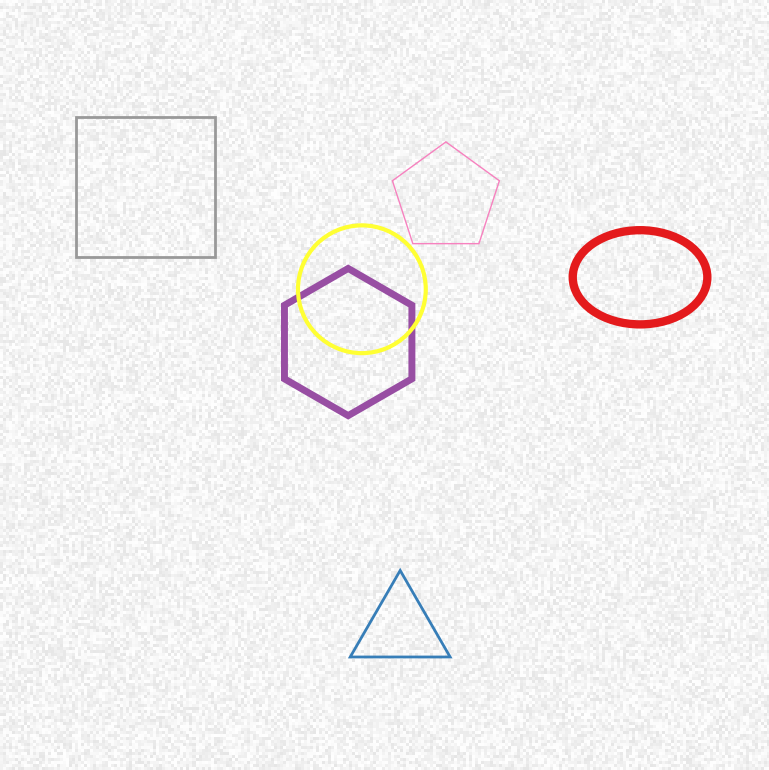[{"shape": "oval", "thickness": 3, "radius": 0.44, "center": [0.831, 0.64]}, {"shape": "triangle", "thickness": 1, "radius": 0.37, "center": [0.52, 0.184]}, {"shape": "hexagon", "thickness": 2.5, "radius": 0.48, "center": [0.452, 0.556]}, {"shape": "circle", "thickness": 1.5, "radius": 0.41, "center": [0.47, 0.624]}, {"shape": "pentagon", "thickness": 0.5, "radius": 0.37, "center": [0.579, 0.743]}, {"shape": "square", "thickness": 1, "radius": 0.45, "center": [0.189, 0.757]}]